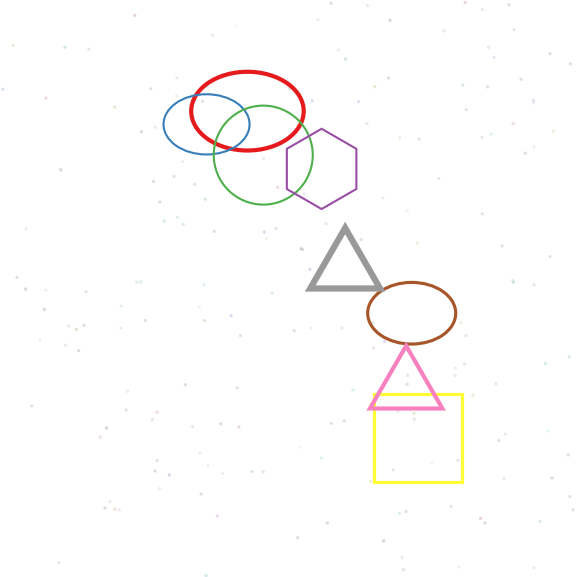[{"shape": "oval", "thickness": 2, "radius": 0.49, "center": [0.428, 0.807]}, {"shape": "oval", "thickness": 1, "radius": 0.37, "center": [0.358, 0.784]}, {"shape": "circle", "thickness": 1, "radius": 0.43, "center": [0.456, 0.731]}, {"shape": "hexagon", "thickness": 1, "radius": 0.35, "center": [0.557, 0.707]}, {"shape": "square", "thickness": 1.5, "radius": 0.38, "center": [0.724, 0.24]}, {"shape": "oval", "thickness": 1.5, "radius": 0.38, "center": [0.713, 0.457]}, {"shape": "triangle", "thickness": 2, "radius": 0.36, "center": [0.703, 0.328]}, {"shape": "triangle", "thickness": 3, "radius": 0.35, "center": [0.598, 0.535]}]